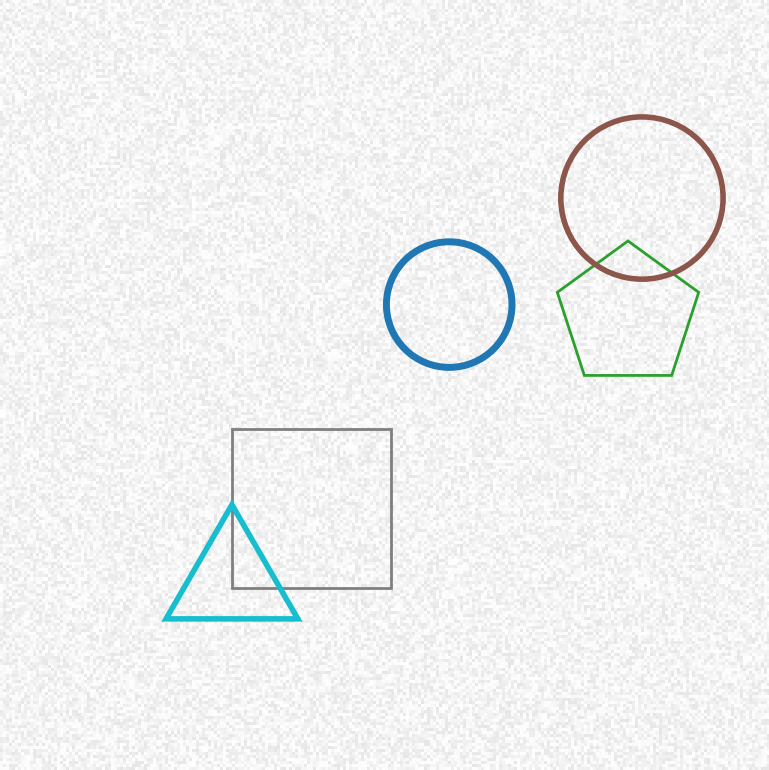[{"shape": "circle", "thickness": 2.5, "radius": 0.41, "center": [0.583, 0.604]}, {"shape": "pentagon", "thickness": 1, "radius": 0.48, "center": [0.816, 0.591]}, {"shape": "circle", "thickness": 2, "radius": 0.53, "center": [0.834, 0.743]}, {"shape": "square", "thickness": 1, "radius": 0.52, "center": [0.404, 0.34]}, {"shape": "triangle", "thickness": 2, "radius": 0.49, "center": [0.301, 0.246]}]